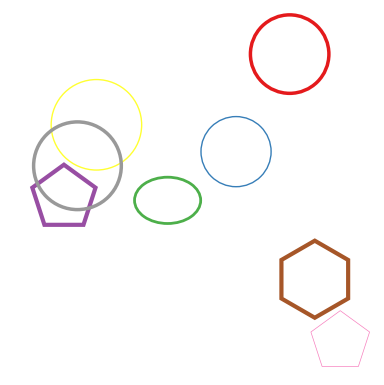[{"shape": "circle", "thickness": 2.5, "radius": 0.51, "center": [0.752, 0.859]}, {"shape": "circle", "thickness": 1, "radius": 0.46, "center": [0.613, 0.606]}, {"shape": "oval", "thickness": 2, "radius": 0.43, "center": [0.435, 0.48]}, {"shape": "pentagon", "thickness": 3, "radius": 0.43, "center": [0.166, 0.486]}, {"shape": "circle", "thickness": 1, "radius": 0.59, "center": [0.25, 0.676]}, {"shape": "hexagon", "thickness": 3, "radius": 0.5, "center": [0.818, 0.275]}, {"shape": "pentagon", "thickness": 0.5, "radius": 0.4, "center": [0.884, 0.113]}, {"shape": "circle", "thickness": 2.5, "radius": 0.57, "center": [0.201, 0.569]}]